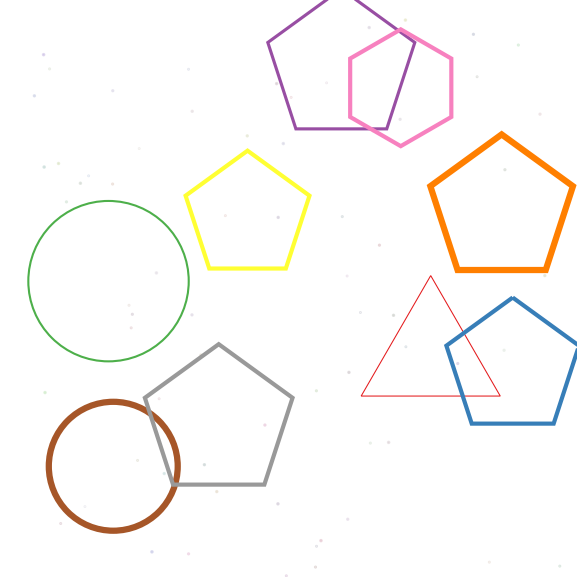[{"shape": "triangle", "thickness": 0.5, "radius": 0.7, "center": [0.746, 0.383]}, {"shape": "pentagon", "thickness": 2, "radius": 0.6, "center": [0.888, 0.363]}, {"shape": "circle", "thickness": 1, "radius": 0.69, "center": [0.188, 0.512]}, {"shape": "pentagon", "thickness": 1.5, "radius": 0.67, "center": [0.591, 0.884]}, {"shape": "pentagon", "thickness": 3, "radius": 0.65, "center": [0.869, 0.637]}, {"shape": "pentagon", "thickness": 2, "radius": 0.56, "center": [0.429, 0.625]}, {"shape": "circle", "thickness": 3, "radius": 0.56, "center": [0.196, 0.192]}, {"shape": "hexagon", "thickness": 2, "radius": 0.51, "center": [0.694, 0.847]}, {"shape": "pentagon", "thickness": 2, "radius": 0.67, "center": [0.379, 0.269]}]